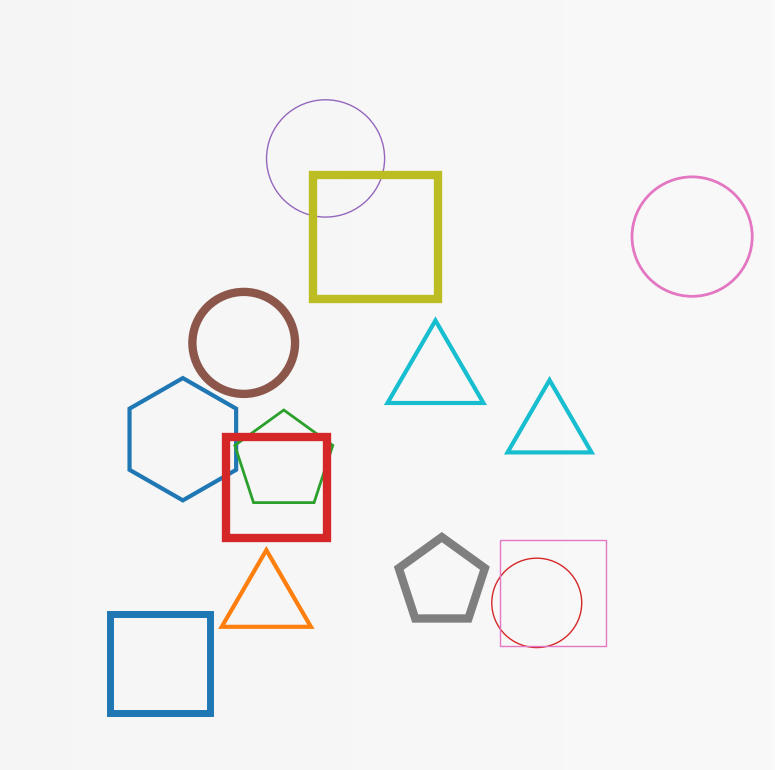[{"shape": "hexagon", "thickness": 1.5, "radius": 0.4, "center": [0.236, 0.43]}, {"shape": "square", "thickness": 2.5, "radius": 0.32, "center": [0.207, 0.138]}, {"shape": "triangle", "thickness": 1.5, "radius": 0.33, "center": [0.344, 0.219]}, {"shape": "pentagon", "thickness": 1, "radius": 0.33, "center": [0.366, 0.401]}, {"shape": "square", "thickness": 3, "radius": 0.33, "center": [0.357, 0.367]}, {"shape": "circle", "thickness": 0.5, "radius": 0.29, "center": [0.693, 0.217]}, {"shape": "circle", "thickness": 0.5, "radius": 0.38, "center": [0.42, 0.794]}, {"shape": "circle", "thickness": 3, "radius": 0.33, "center": [0.314, 0.555]}, {"shape": "circle", "thickness": 1, "radius": 0.39, "center": [0.893, 0.693]}, {"shape": "square", "thickness": 0.5, "radius": 0.34, "center": [0.713, 0.23]}, {"shape": "pentagon", "thickness": 3, "radius": 0.29, "center": [0.57, 0.244]}, {"shape": "square", "thickness": 3, "radius": 0.4, "center": [0.484, 0.692]}, {"shape": "triangle", "thickness": 1.5, "radius": 0.31, "center": [0.709, 0.444]}, {"shape": "triangle", "thickness": 1.5, "radius": 0.36, "center": [0.562, 0.512]}]